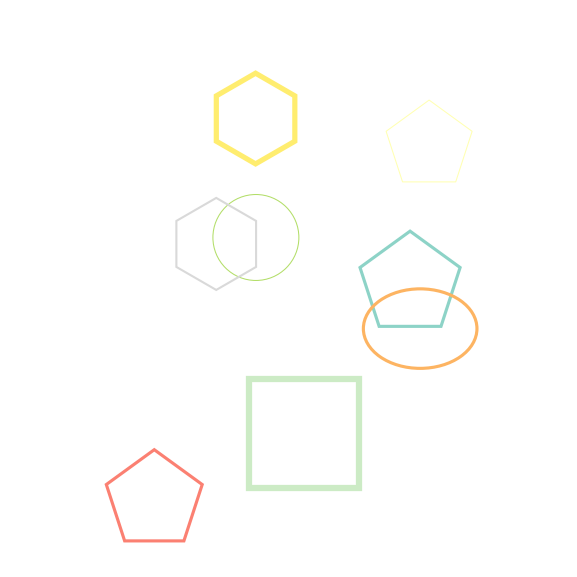[{"shape": "pentagon", "thickness": 1.5, "radius": 0.46, "center": [0.71, 0.508]}, {"shape": "pentagon", "thickness": 0.5, "radius": 0.39, "center": [0.743, 0.748]}, {"shape": "pentagon", "thickness": 1.5, "radius": 0.44, "center": [0.267, 0.133]}, {"shape": "oval", "thickness": 1.5, "radius": 0.49, "center": [0.728, 0.43]}, {"shape": "circle", "thickness": 0.5, "radius": 0.37, "center": [0.443, 0.588]}, {"shape": "hexagon", "thickness": 1, "radius": 0.4, "center": [0.374, 0.577]}, {"shape": "square", "thickness": 3, "radius": 0.47, "center": [0.527, 0.249]}, {"shape": "hexagon", "thickness": 2.5, "radius": 0.39, "center": [0.443, 0.794]}]